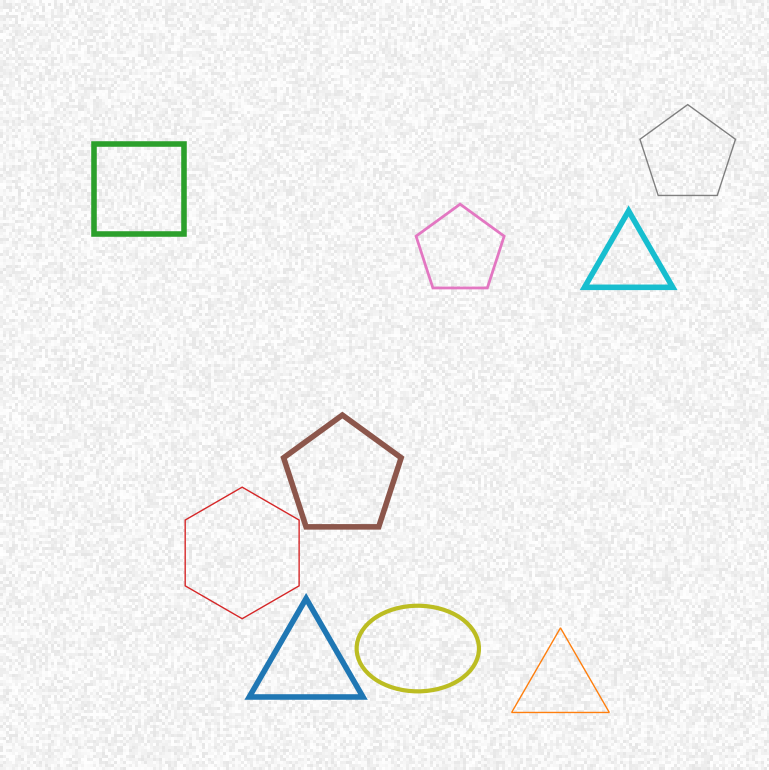[{"shape": "triangle", "thickness": 2, "radius": 0.43, "center": [0.398, 0.137]}, {"shape": "triangle", "thickness": 0.5, "radius": 0.37, "center": [0.728, 0.111]}, {"shape": "square", "thickness": 2, "radius": 0.29, "center": [0.181, 0.755]}, {"shape": "hexagon", "thickness": 0.5, "radius": 0.43, "center": [0.314, 0.282]}, {"shape": "pentagon", "thickness": 2, "radius": 0.4, "center": [0.445, 0.381]}, {"shape": "pentagon", "thickness": 1, "radius": 0.3, "center": [0.598, 0.675]}, {"shape": "pentagon", "thickness": 0.5, "radius": 0.33, "center": [0.893, 0.799]}, {"shape": "oval", "thickness": 1.5, "radius": 0.4, "center": [0.543, 0.158]}, {"shape": "triangle", "thickness": 2, "radius": 0.33, "center": [0.816, 0.66]}]